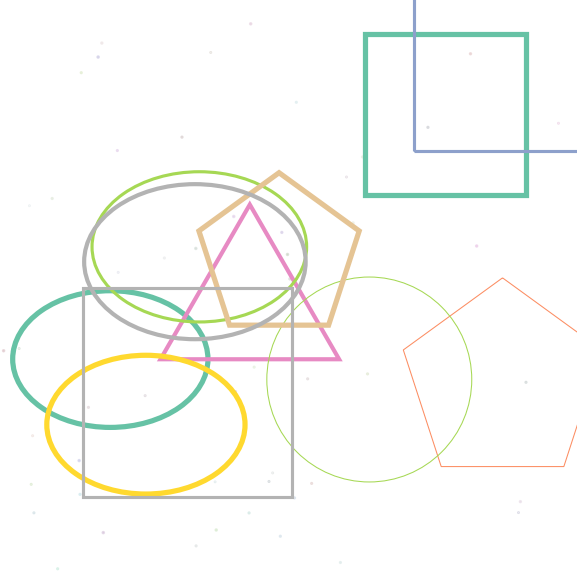[{"shape": "oval", "thickness": 2.5, "radius": 0.85, "center": [0.191, 0.377]}, {"shape": "square", "thickness": 2.5, "radius": 0.7, "center": [0.772, 0.8]}, {"shape": "pentagon", "thickness": 0.5, "radius": 0.9, "center": [0.87, 0.337]}, {"shape": "square", "thickness": 1.5, "radius": 0.76, "center": [0.869, 0.889]}, {"shape": "triangle", "thickness": 2, "radius": 0.89, "center": [0.433, 0.466]}, {"shape": "oval", "thickness": 1.5, "radius": 0.93, "center": [0.345, 0.572]}, {"shape": "circle", "thickness": 0.5, "radius": 0.89, "center": [0.639, 0.342]}, {"shape": "oval", "thickness": 2.5, "radius": 0.86, "center": [0.253, 0.264]}, {"shape": "pentagon", "thickness": 2.5, "radius": 0.73, "center": [0.483, 0.554]}, {"shape": "oval", "thickness": 2, "radius": 0.96, "center": [0.337, 0.546]}, {"shape": "square", "thickness": 1.5, "radius": 0.9, "center": [0.324, 0.319]}]